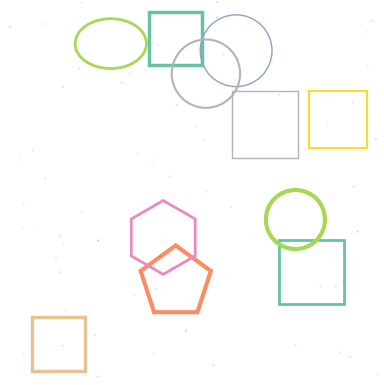[{"shape": "square", "thickness": 2.5, "radius": 0.34, "center": [0.456, 0.9]}, {"shape": "square", "thickness": 2, "radius": 0.42, "center": [0.81, 0.293]}, {"shape": "pentagon", "thickness": 3, "radius": 0.48, "center": [0.456, 0.267]}, {"shape": "circle", "thickness": 1, "radius": 0.47, "center": [0.613, 0.868]}, {"shape": "hexagon", "thickness": 2, "radius": 0.48, "center": [0.424, 0.383]}, {"shape": "circle", "thickness": 3, "radius": 0.38, "center": [0.767, 0.43]}, {"shape": "oval", "thickness": 2, "radius": 0.46, "center": [0.288, 0.887]}, {"shape": "square", "thickness": 1.5, "radius": 0.37, "center": [0.878, 0.689]}, {"shape": "square", "thickness": 2.5, "radius": 0.35, "center": [0.152, 0.107]}, {"shape": "circle", "thickness": 1.5, "radius": 0.44, "center": [0.535, 0.809]}, {"shape": "square", "thickness": 1, "radius": 0.43, "center": [0.688, 0.676]}]